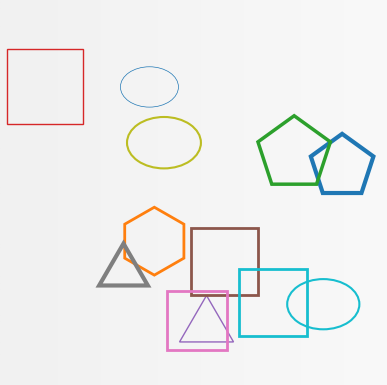[{"shape": "oval", "thickness": 0.5, "radius": 0.37, "center": [0.386, 0.774]}, {"shape": "pentagon", "thickness": 3, "radius": 0.42, "center": [0.883, 0.567]}, {"shape": "hexagon", "thickness": 2, "radius": 0.44, "center": [0.398, 0.374]}, {"shape": "pentagon", "thickness": 2.5, "radius": 0.49, "center": [0.759, 0.601]}, {"shape": "square", "thickness": 1, "radius": 0.49, "center": [0.116, 0.775]}, {"shape": "triangle", "thickness": 1, "radius": 0.4, "center": [0.533, 0.152]}, {"shape": "square", "thickness": 2, "radius": 0.43, "center": [0.579, 0.321]}, {"shape": "square", "thickness": 2, "radius": 0.39, "center": [0.508, 0.168]}, {"shape": "triangle", "thickness": 3, "radius": 0.36, "center": [0.319, 0.295]}, {"shape": "oval", "thickness": 1.5, "radius": 0.48, "center": [0.423, 0.629]}, {"shape": "oval", "thickness": 1.5, "radius": 0.47, "center": [0.834, 0.21]}, {"shape": "square", "thickness": 2, "radius": 0.44, "center": [0.705, 0.214]}]